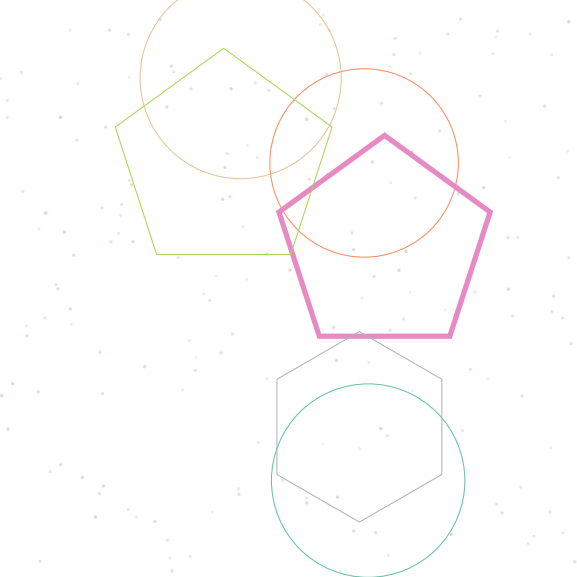[{"shape": "circle", "thickness": 0.5, "radius": 0.84, "center": [0.637, 0.167]}, {"shape": "circle", "thickness": 0.5, "radius": 0.82, "center": [0.631, 0.717]}, {"shape": "pentagon", "thickness": 2.5, "radius": 0.96, "center": [0.666, 0.572]}, {"shape": "pentagon", "thickness": 0.5, "radius": 0.99, "center": [0.387, 0.718]}, {"shape": "circle", "thickness": 0.5, "radius": 0.87, "center": [0.417, 0.864]}, {"shape": "hexagon", "thickness": 0.5, "radius": 0.82, "center": [0.622, 0.26]}]